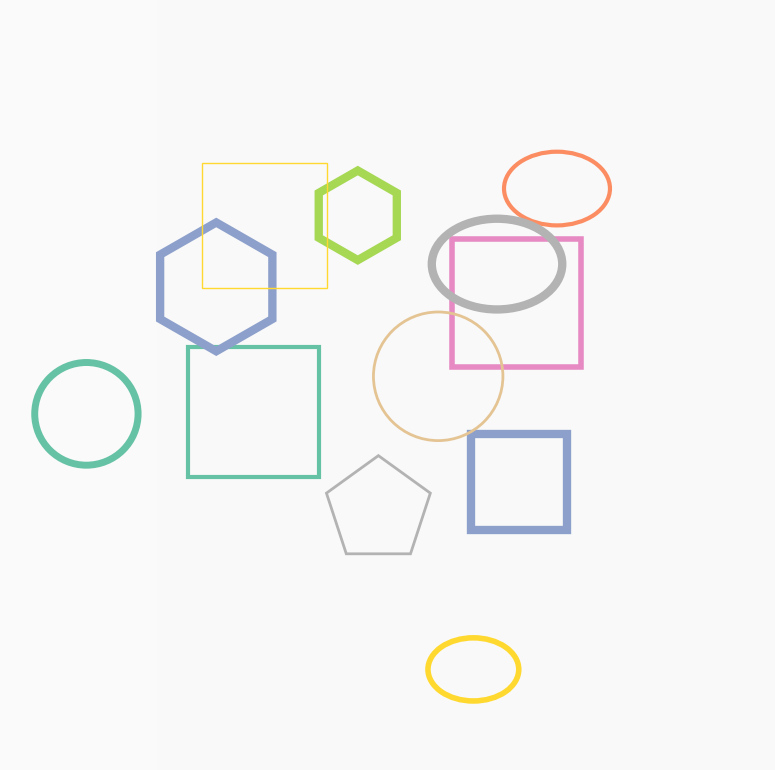[{"shape": "circle", "thickness": 2.5, "radius": 0.33, "center": [0.111, 0.463]}, {"shape": "square", "thickness": 1.5, "radius": 0.42, "center": [0.327, 0.464]}, {"shape": "oval", "thickness": 1.5, "radius": 0.34, "center": [0.719, 0.755]}, {"shape": "hexagon", "thickness": 3, "radius": 0.42, "center": [0.279, 0.627]}, {"shape": "square", "thickness": 3, "radius": 0.31, "center": [0.67, 0.374]}, {"shape": "square", "thickness": 2, "radius": 0.42, "center": [0.666, 0.607]}, {"shape": "hexagon", "thickness": 3, "radius": 0.29, "center": [0.462, 0.72]}, {"shape": "square", "thickness": 0.5, "radius": 0.4, "center": [0.342, 0.707]}, {"shape": "oval", "thickness": 2, "radius": 0.29, "center": [0.611, 0.131]}, {"shape": "circle", "thickness": 1, "radius": 0.42, "center": [0.565, 0.511]}, {"shape": "oval", "thickness": 3, "radius": 0.42, "center": [0.641, 0.657]}, {"shape": "pentagon", "thickness": 1, "radius": 0.35, "center": [0.488, 0.338]}]